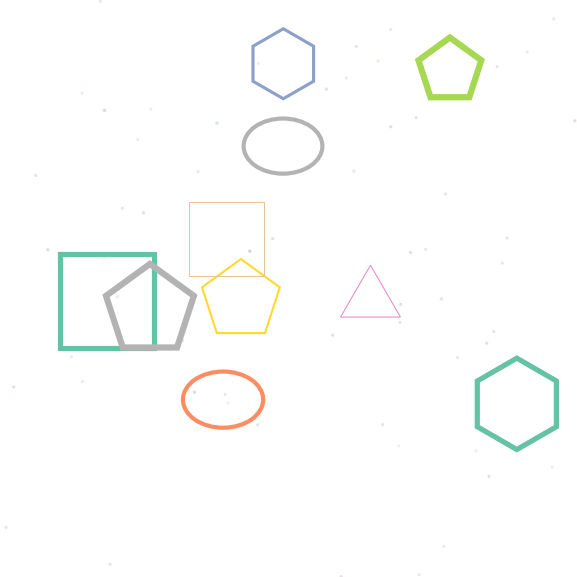[{"shape": "square", "thickness": 2.5, "radius": 0.41, "center": [0.185, 0.477]}, {"shape": "hexagon", "thickness": 2.5, "radius": 0.4, "center": [0.895, 0.3]}, {"shape": "oval", "thickness": 2, "radius": 0.35, "center": [0.386, 0.307]}, {"shape": "hexagon", "thickness": 1.5, "radius": 0.3, "center": [0.491, 0.889]}, {"shape": "triangle", "thickness": 0.5, "radius": 0.3, "center": [0.642, 0.48]}, {"shape": "pentagon", "thickness": 3, "radius": 0.29, "center": [0.779, 0.877]}, {"shape": "pentagon", "thickness": 1, "radius": 0.35, "center": [0.417, 0.48]}, {"shape": "square", "thickness": 0.5, "radius": 0.32, "center": [0.392, 0.585]}, {"shape": "pentagon", "thickness": 3, "radius": 0.4, "center": [0.26, 0.462]}, {"shape": "oval", "thickness": 2, "radius": 0.34, "center": [0.49, 0.746]}]